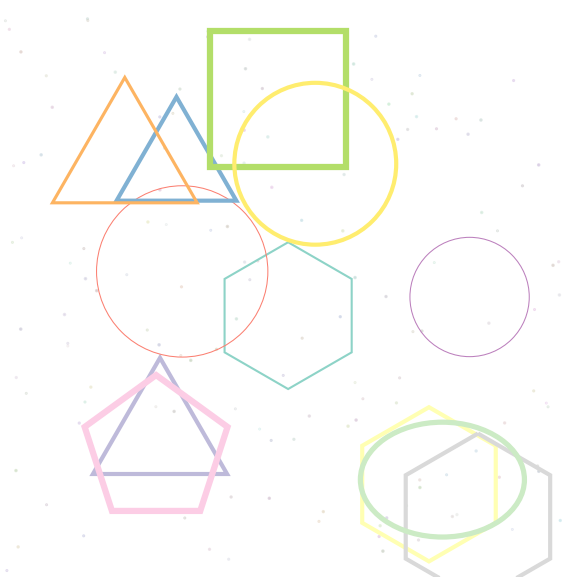[{"shape": "hexagon", "thickness": 1, "radius": 0.64, "center": [0.499, 0.453]}, {"shape": "hexagon", "thickness": 2, "radius": 0.67, "center": [0.743, 0.161]}, {"shape": "triangle", "thickness": 2, "radius": 0.67, "center": [0.277, 0.245]}, {"shape": "circle", "thickness": 0.5, "radius": 0.74, "center": [0.315, 0.529]}, {"shape": "triangle", "thickness": 2, "radius": 0.6, "center": [0.306, 0.712]}, {"shape": "triangle", "thickness": 1.5, "radius": 0.72, "center": [0.216, 0.72]}, {"shape": "square", "thickness": 3, "radius": 0.59, "center": [0.481, 0.828]}, {"shape": "pentagon", "thickness": 3, "radius": 0.65, "center": [0.27, 0.22]}, {"shape": "hexagon", "thickness": 2, "radius": 0.72, "center": [0.828, 0.104]}, {"shape": "circle", "thickness": 0.5, "radius": 0.52, "center": [0.813, 0.485]}, {"shape": "oval", "thickness": 2.5, "radius": 0.71, "center": [0.766, 0.169]}, {"shape": "circle", "thickness": 2, "radius": 0.7, "center": [0.546, 0.716]}]